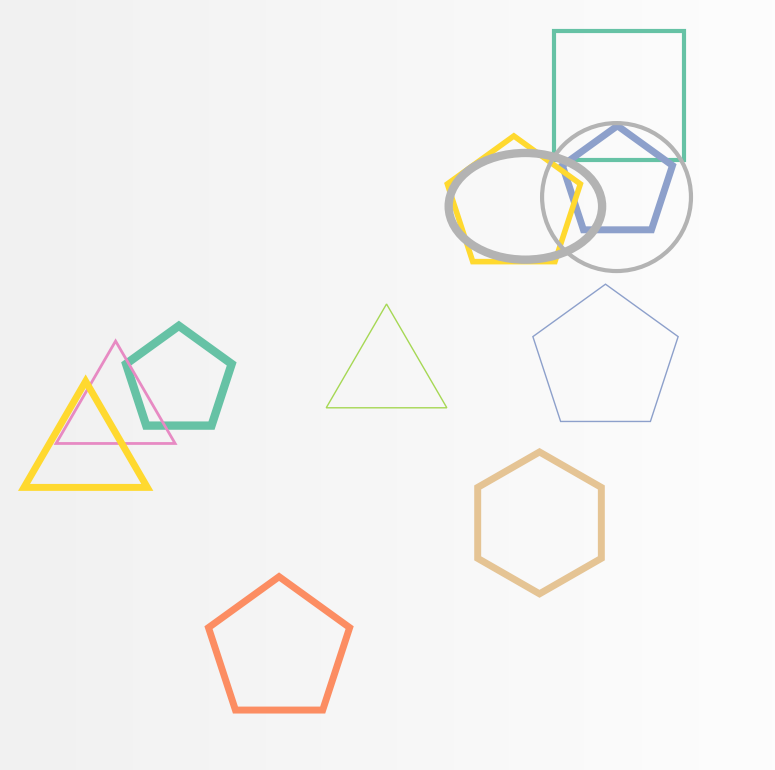[{"shape": "square", "thickness": 1.5, "radius": 0.42, "center": [0.799, 0.876]}, {"shape": "pentagon", "thickness": 3, "radius": 0.36, "center": [0.231, 0.505]}, {"shape": "pentagon", "thickness": 2.5, "radius": 0.48, "center": [0.36, 0.155]}, {"shape": "pentagon", "thickness": 0.5, "radius": 0.49, "center": [0.781, 0.532]}, {"shape": "pentagon", "thickness": 2.5, "radius": 0.37, "center": [0.797, 0.762]}, {"shape": "triangle", "thickness": 1, "radius": 0.44, "center": [0.149, 0.468]}, {"shape": "triangle", "thickness": 0.5, "radius": 0.45, "center": [0.499, 0.515]}, {"shape": "pentagon", "thickness": 2, "radius": 0.45, "center": [0.663, 0.733]}, {"shape": "triangle", "thickness": 2.5, "radius": 0.46, "center": [0.111, 0.413]}, {"shape": "hexagon", "thickness": 2.5, "radius": 0.46, "center": [0.696, 0.321]}, {"shape": "oval", "thickness": 3, "radius": 0.49, "center": [0.678, 0.732]}, {"shape": "circle", "thickness": 1.5, "radius": 0.48, "center": [0.796, 0.744]}]